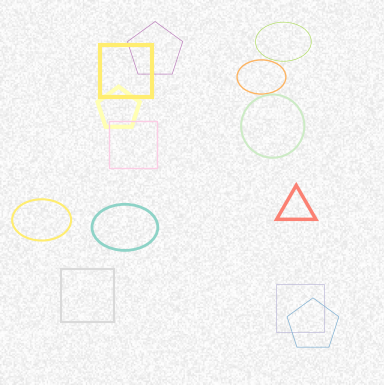[{"shape": "oval", "thickness": 2, "radius": 0.43, "center": [0.324, 0.41]}, {"shape": "pentagon", "thickness": 3, "radius": 0.29, "center": [0.308, 0.717]}, {"shape": "square", "thickness": 0.5, "radius": 0.31, "center": [0.78, 0.199]}, {"shape": "triangle", "thickness": 2.5, "radius": 0.29, "center": [0.77, 0.46]}, {"shape": "pentagon", "thickness": 0.5, "radius": 0.35, "center": [0.813, 0.156]}, {"shape": "oval", "thickness": 1, "radius": 0.32, "center": [0.679, 0.8]}, {"shape": "oval", "thickness": 0.5, "radius": 0.36, "center": [0.736, 0.892]}, {"shape": "square", "thickness": 1, "radius": 0.31, "center": [0.346, 0.624]}, {"shape": "square", "thickness": 1.5, "radius": 0.34, "center": [0.227, 0.233]}, {"shape": "pentagon", "thickness": 0.5, "radius": 0.38, "center": [0.403, 0.869]}, {"shape": "circle", "thickness": 1.5, "radius": 0.41, "center": [0.708, 0.672]}, {"shape": "oval", "thickness": 1.5, "radius": 0.38, "center": [0.108, 0.429]}, {"shape": "square", "thickness": 3, "radius": 0.34, "center": [0.328, 0.814]}]